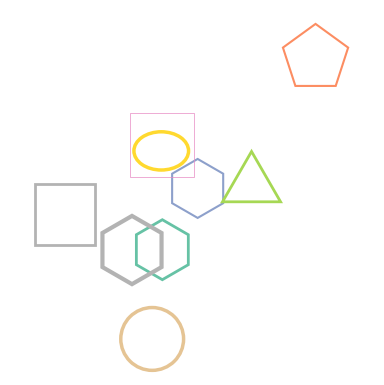[{"shape": "hexagon", "thickness": 2, "radius": 0.39, "center": [0.422, 0.351]}, {"shape": "pentagon", "thickness": 1.5, "radius": 0.45, "center": [0.82, 0.849]}, {"shape": "hexagon", "thickness": 1.5, "radius": 0.38, "center": [0.513, 0.511]}, {"shape": "square", "thickness": 0.5, "radius": 0.42, "center": [0.422, 0.623]}, {"shape": "triangle", "thickness": 2, "radius": 0.44, "center": [0.653, 0.519]}, {"shape": "oval", "thickness": 2.5, "radius": 0.35, "center": [0.419, 0.608]}, {"shape": "circle", "thickness": 2.5, "radius": 0.41, "center": [0.395, 0.12]}, {"shape": "hexagon", "thickness": 3, "radius": 0.44, "center": [0.343, 0.351]}, {"shape": "square", "thickness": 2, "radius": 0.39, "center": [0.169, 0.444]}]